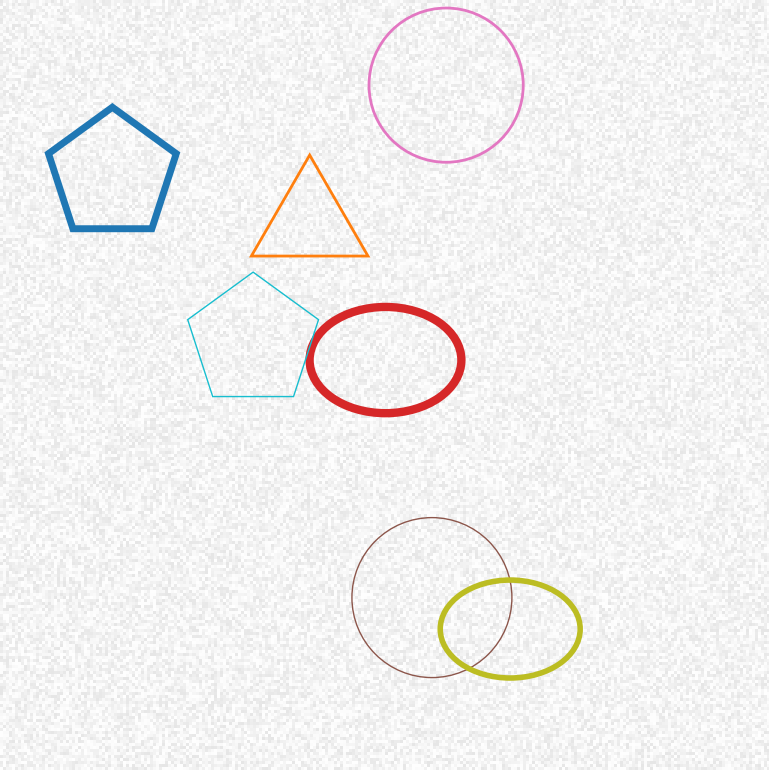[{"shape": "pentagon", "thickness": 2.5, "radius": 0.44, "center": [0.146, 0.774]}, {"shape": "triangle", "thickness": 1, "radius": 0.44, "center": [0.402, 0.711]}, {"shape": "oval", "thickness": 3, "radius": 0.49, "center": [0.501, 0.532]}, {"shape": "circle", "thickness": 0.5, "radius": 0.52, "center": [0.561, 0.224]}, {"shape": "circle", "thickness": 1, "radius": 0.5, "center": [0.579, 0.889]}, {"shape": "oval", "thickness": 2, "radius": 0.45, "center": [0.663, 0.183]}, {"shape": "pentagon", "thickness": 0.5, "radius": 0.45, "center": [0.329, 0.557]}]